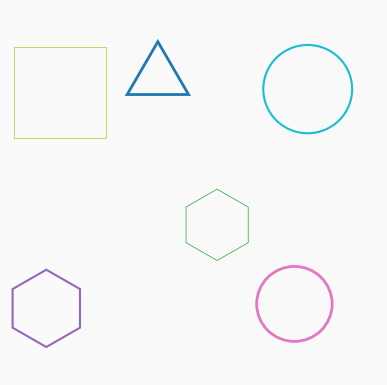[{"shape": "triangle", "thickness": 2, "radius": 0.46, "center": [0.407, 0.8]}, {"shape": "hexagon", "thickness": 0.5, "radius": 0.46, "center": [0.56, 0.416]}, {"shape": "hexagon", "thickness": 1.5, "radius": 0.5, "center": [0.119, 0.199]}, {"shape": "circle", "thickness": 2, "radius": 0.49, "center": [0.76, 0.211]}, {"shape": "square", "thickness": 0.5, "radius": 0.59, "center": [0.155, 0.76]}, {"shape": "circle", "thickness": 1.5, "radius": 0.57, "center": [0.794, 0.769]}]